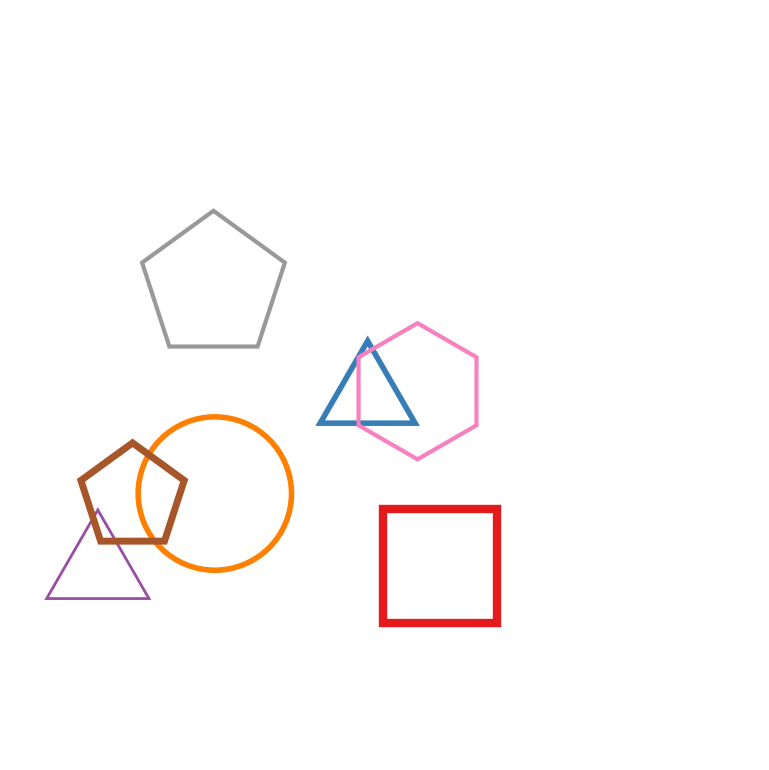[{"shape": "square", "thickness": 3, "radius": 0.37, "center": [0.571, 0.265]}, {"shape": "triangle", "thickness": 2, "radius": 0.36, "center": [0.477, 0.486]}, {"shape": "triangle", "thickness": 1, "radius": 0.38, "center": [0.127, 0.261]}, {"shape": "circle", "thickness": 2, "radius": 0.5, "center": [0.279, 0.359]}, {"shape": "pentagon", "thickness": 2.5, "radius": 0.35, "center": [0.172, 0.354]}, {"shape": "hexagon", "thickness": 1.5, "radius": 0.44, "center": [0.542, 0.492]}, {"shape": "pentagon", "thickness": 1.5, "radius": 0.49, "center": [0.277, 0.629]}]